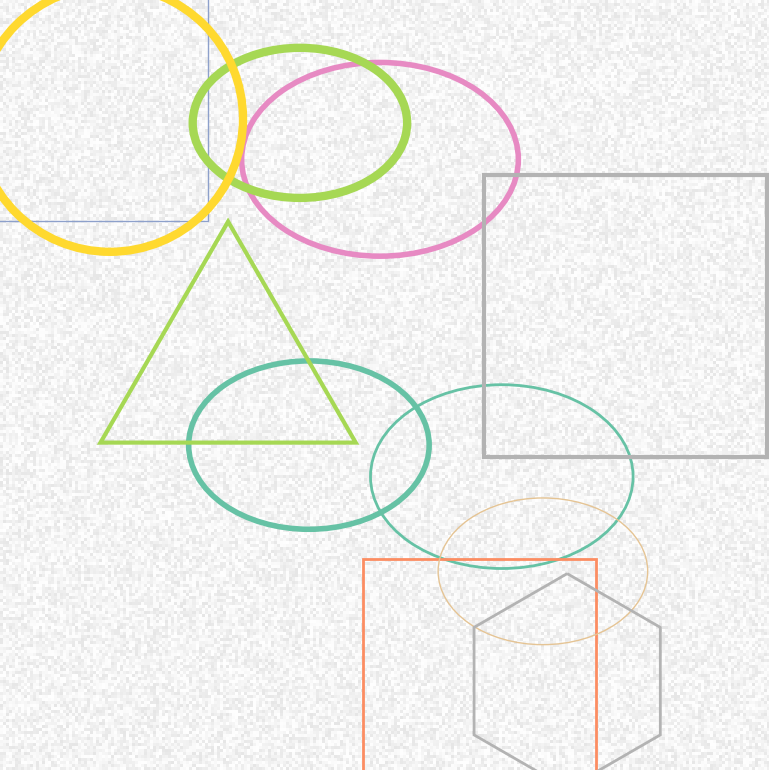[{"shape": "oval", "thickness": 1, "radius": 0.85, "center": [0.652, 0.381]}, {"shape": "oval", "thickness": 2, "radius": 0.78, "center": [0.401, 0.422]}, {"shape": "square", "thickness": 1, "radius": 0.76, "center": [0.623, 0.123]}, {"shape": "square", "thickness": 0.5, "radius": 0.78, "center": [0.115, 0.869]}, {"shape": "oval", "thickness": 2, "radius": 0.9, "center": [0.493, 0.793]}, {"shape": "oval", "thickness": 3, "radius": 0.7, "center": [0.39, 0.84]}, {"shape": "triangle", "thickness": 1.5, "radius": 0.96, "center": [0.296, 0.521]}, {"shape": "circle", "thickness": 3, "radius": 0.86, "center": [0.143, 0.846]}, {"shape": "oval", "thickness": 0.5, "radius": 0.68, "center": [0.705, 0.258]}, {"shape": "square", "thickness": 1.5, "radius": 0.92, "center": [0.812, 0.589]}, {"shape": "hexagon", "thickness": 1, "radius": 0.7, "center": [0.737, 0.115]}]